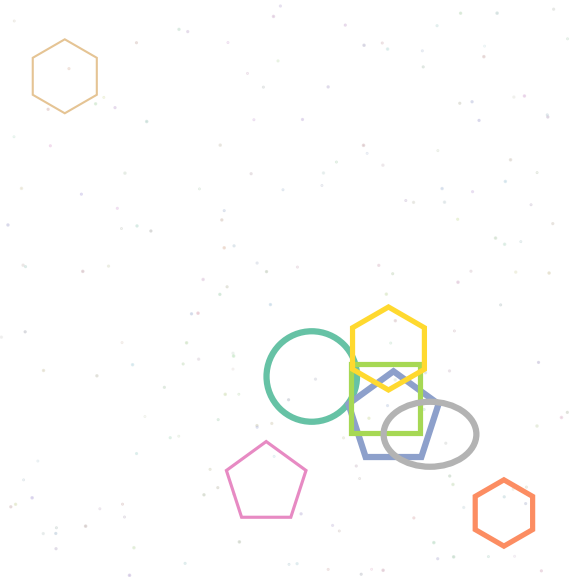[{"shape": "circle", "thickness": 3, "radius": 0.39, "center": [0.54, 0.347]}, {"shape": "hexagon", "thickness": 2.5, "radius": 0.29, "center": [0.873, 0.111]}, {"shape": "pentagon", "thickness": 3, "radius": 0.41, "center": [0.681, 0.274]}, {"shape": "pentagon", "thickness": 1.5, "radius": 0.36, "center": [0.461, 0.162]}, {"shape": "square", "thickness": 2.5, "radius": 0.3, "center": [0.668, 0.31]}, {"shape": "hexagon", "thickness": 2.5, "radius": 0.36, "center": [0.673, 0.396]}, {"shape": "hexagon", "thickness": 1, "radius": 0.32, "center": [0.112, 0.867]}, {"shape": "oval", "thickness": 3, "radius": 0.4, "center": [0.745, 0.247]}]